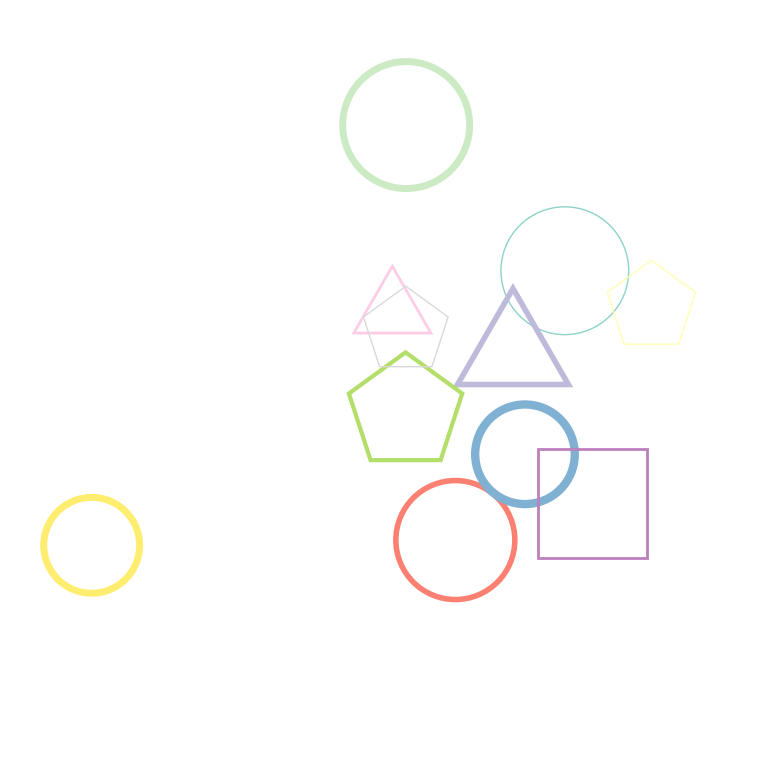[{"shape": "circle", "thickness": 0.5, "radius": 0.41, "center": [0.734, 0.648]}, {"shape": "pentagon", "thickness": 0.5, "radius": 0.3, "center": [0.846, 0.602]}, {"shape": "triangle", "thickness": 2, "radius": 0.42, "center": [0.666, 0.542]}, {"shape": "circle", "thickness": 2, "radius": 0.39, "center": [0.591, 0.299]}, {"shape": "circle", "thickness": 3, "radius": 0.32, "center": [0.682, 0.41]}, {"shape": "pentagon", "thickness": 1.5, "radius": 0.39, "center": [0.527, 0.465]}, {"shape": "triangle", "thickness": 1, "radius": 0.29, "center": [0.51, 0.596]}, {"shape": "pentagon", "thickness": 0.5, "radius": 0.29, "center": [0.527, 0.571]}, {"shape": "square", "thickness": 1, "radius": 0.35, "center": [0.769, 0.345]}, {"shape": "circle", "thickness": 2.5, "radius": 0.41, "center": [0.527, 0.838]}, {"shape": "circle", "thickness": 2.5, "radius": 0.31, "center": [0.119, 0.292]}]